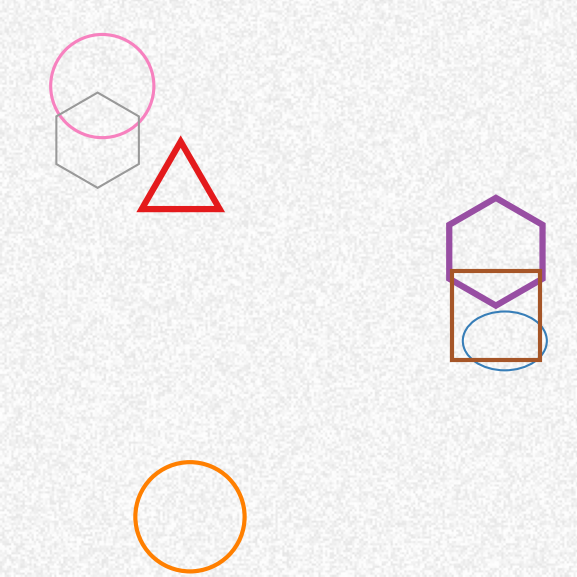[{"shape": "triangle", "thickness": 3, "radius": 0.39, "center": [0.313, 0.676]}, {"shape": "oval", "thickness": 1, "radius": 0.36, "center": [0.874, 0.409]}, {"shape": "hexagon", "thickness": 3, "radius": 0.47, "center": [0.859, 0.563]}, {"shape": "circle", "thickness": 2, "radius": 0.47, "center": [0.329, 0.104]}, {"shape": "square", "thickness": 2, "radius": 0.38, "center": [0.858, 0.453]}, {"shape": "circle", "thickness": 1.5, "radius": 0.45, "center": [0.177, 0.85]}, {"shape": "hexagon", "thickness": 1, "radius": 0.41, "center": [0.169, 0.756]}]